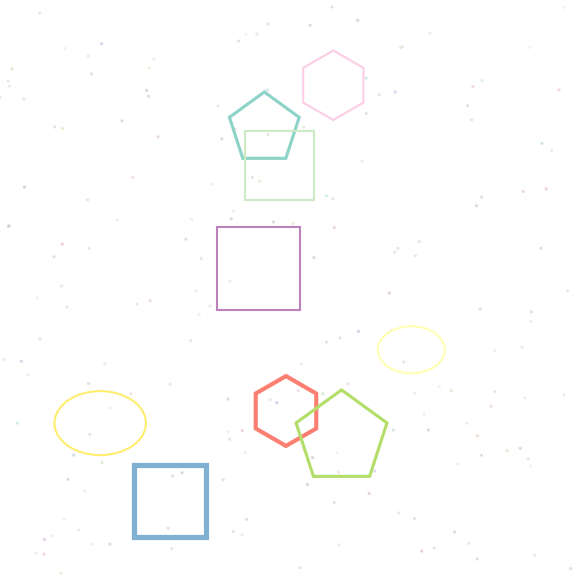[{"shape": "pentagon", "thickness": 1.5, "radius": 0.32, "center": [0.458, 0.776]}, {"shape": "oval", "thickness": 1, "radius": 0.29, "center": [0.712, 0.393]}, {"shape": "hexagon", "thickness": 2, "radius": 0.3, "center": [0.495, 0.287]}, {"shape": "square", "thickness": 2.5, "radius": 0.31, "center": [0.295, 0.131]}, {"shape": "pentagon", "thickness": 1.5, "radius": 0.41, "center": [0.591, 0.241]}, {"shape": "hexagon", "thickness": 1, "radius": 0.3, "center": [0.577, 0.852]}, {"shape": "square", "thickness": 1, "radius": 0.36, "center": [0.448, 0.534]}, {"shape": "square", "thickness": 1, "radius": 0.3, "center": [0.484, 0.712]}, {"shape": "oval", "thickness": 1, "radius": 0.4, "center": [0.173, 0.266]}]